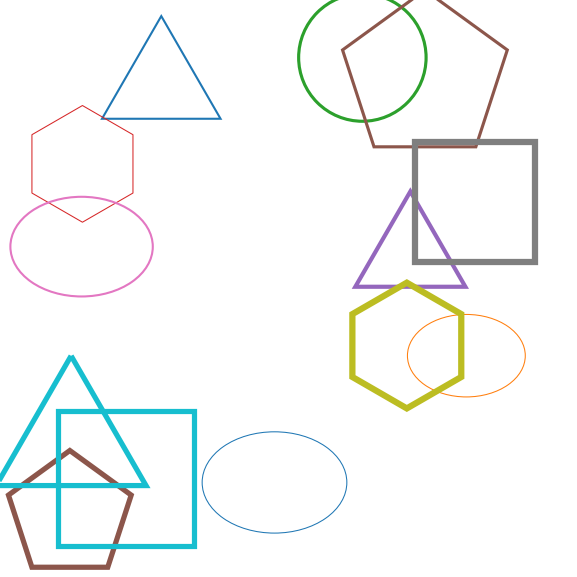[{"shape": "oval", "thickness": 0.5, "radius": 0.63, "center": [0.475, 0.164]}, {"shape": "triangle", "thickness": 1, "radius": 0.59, "center": [0.279, 0.853]}, {"shape": "oval", "thickness": 0.5, "radius": 0.51, "center": [0.808, 0.383]}, {"shape": "circle", "thickness": 1.5, "radius": 0.55, "center": [0.627, 0.9]}, {"shape": "hexagon", "thickness": 0.5, "radius": 0.51, "center": [0.143, 0.715]}, {"shape": "triangle", "thickness": 2, "radius": 0.55, "center": [0.711, 0.558]}, {"shape": "pentagon", "thickness": 2.5, "radius": 0.56, "center": [0.121, 0.107]}, {"shape": "pentagon", "thickness": 1.5, "radius": 0.75, "center": [0.736, 0.866]}, {"shape": "oval", "thickness": 1, "radius": 0.62, "center": [0.141, 0.572]}, {"shape": "square", "thickness": 3, "radius": 0.52, "center": [0.822, 0.65]}, {"shape": "hexagon", "thickness": 3, "radius": 0.54, "center": [0.704, 0.401]}, {"shape": "triangle", "thickness": 2.5, "radius": 0.75, "center": [0.123, 0.233]}, {"shape": "square", "thickness": 2.5, "radius": 0.59, "center": [0.218, 0.171]}]